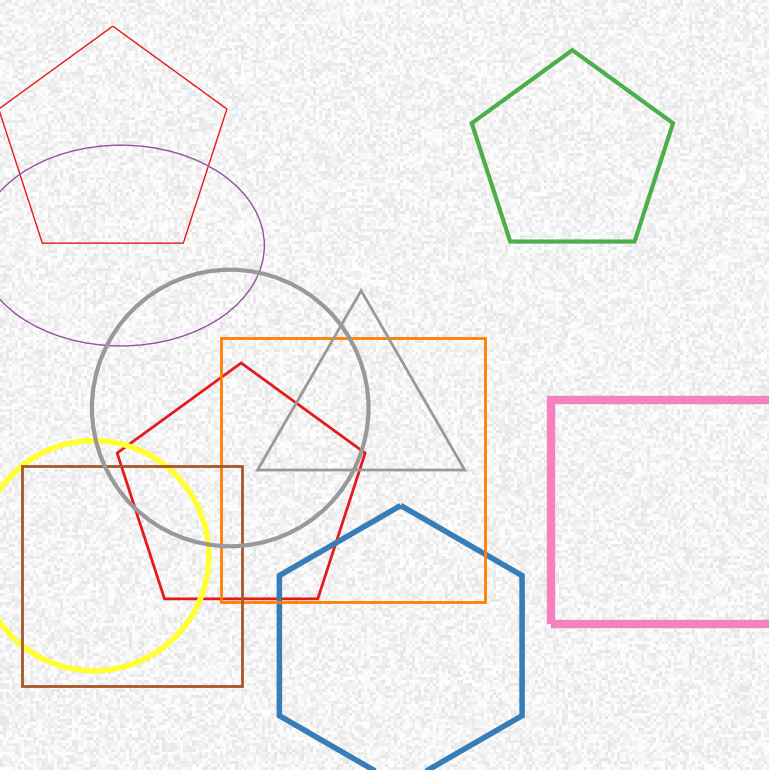[{"shape": "pentagon", "thickness": 1, "radius": 0.85, "center": [0.313, 0.359]}, {"shape": "pentagon", "thickness": 0.5, "radius": 0.78, "center": [0.147, 0.81]}, {"shape": "hexagon", "thickness": 2, "radius": 0.91, "center": [0.52, 0.162]}, {"shape": "pentagon", "thickness": 1.5, "radius": 0.69, "center": [0.743, 0.797]}, {"shape": "oval", "thickness": 0.5, "radius": 0.93, "center": [0.157, 0.681]}, {"shape": "square", "thickness": 1, "radius": 0.86, "center": [0.458, 0.389]}, {"shape": "circle", "thickness": 2, "radius": 0.75, "center": [0.122, 0.278]}, {"shape": "square", "thickness": 1, "radius": 0.71, "center": [0.172, 0.252]}, {"shape": "square", "thickness": 3, "radius": 0.73, "center": [0.861, 0.335]}, {"shape": "circle", "thickness": 1.5, "radius": 0.9, "center": [0.299, 0.47]}, {"shape": "triangle", "thickness": 1, "radius": 0.78, "center": [0.469, 0.467]}]